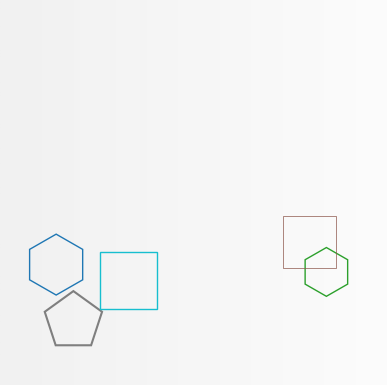[{"shape": "hexagon", "thickness": 1, "radius": 0.4, "center": [0.145, 0.313]}, {"shape": "hexagon", "thickness": 1, "radius": 0.32, "center": [0.842, 0.294]}, {"shape": "square", "thickness": 0.5, "radius": 0.34, "center": [0.799, 0.371]}, {"shape": "pentagon", "thickness": 1.5, "radius": 0.39, "center": [0.189, 0.166]}, {"shape": "square", "thickness": 1, "radius": 0.37, "center": [0.332, 0.271]}]